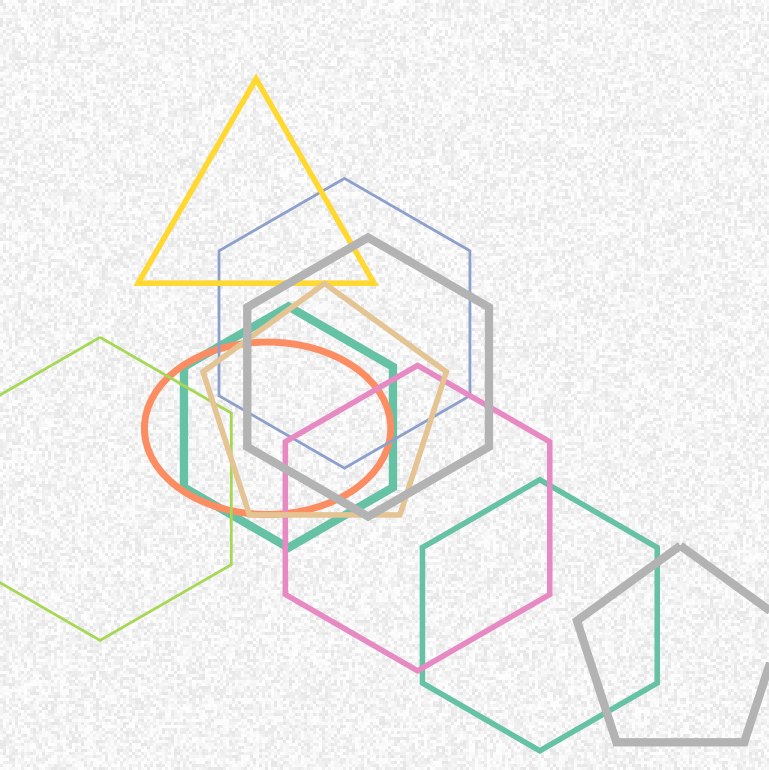[{"shape": "hexagon", "thickness": 2, "radius": 0.88, "center": [0.701, 0.201]}, {"shape": "hexagon", "thickness": 3, "radius": 0.78, "center": [0.375, 0.445]}, {"shape": "oval", "thickness": 2.5, "radius": 0.8, "center": [0.347, 0.444]}, {"shape": "hexagon", "thickness": 1, "radius": 0.94, "center": [0.447, 0.58]}, {"shape": "hexagon", "thickness": 2, "radius": 0.99, "center": [0.542, 0.327]}, {"shape": "hexagon", "thickness": 1, "radius": 0.98, "center": [0.13, 0.365]}, {"shape": "triangle", "thickness": 2, "radius": 0.88, "center": [0.333, 0.721]}, {"shape": "pentagon", "thickness": 2, "radius": 0.83, "center": [0.422, 0.466]}, {"shape": "hexagon", "thickness": 3, "radius": 0.91, "center": [0.478, 0.51]}, {"shape": "pentagon", "thickness": 3, "radius": 0.71, "center": [0.884, 0.15]}]